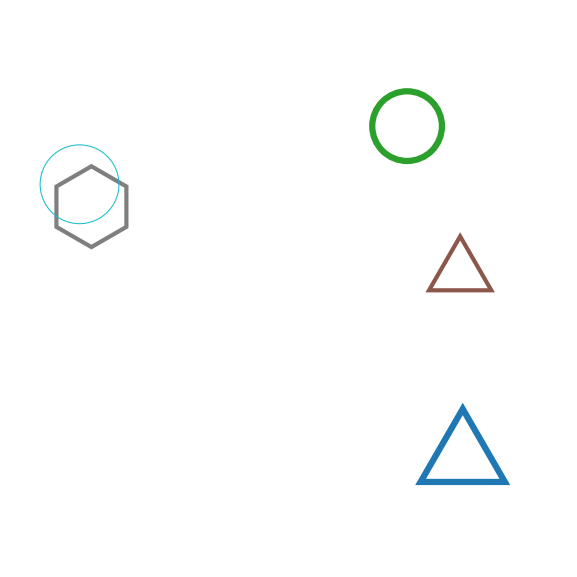[{"shape": "triangle", "thickness": 3, "radius": 0.42, "center": [0.801, 0.207]}, {"shape": "circle", "thickness": 3, "radius": 0.3, "center": [0.705, 0.781]}, {"shape": "triangle", "thickness": 2, "radius": 0.31, "center": [0.797, 0.528]}, {"shape": "hexagon", "thickness": 2, "radius": 0.35, "center": [0.158, 0.641]}, {"shape": "circle", "thickness": 0.5, "radius": 0.34, "center": [0.138, 0.68]}]